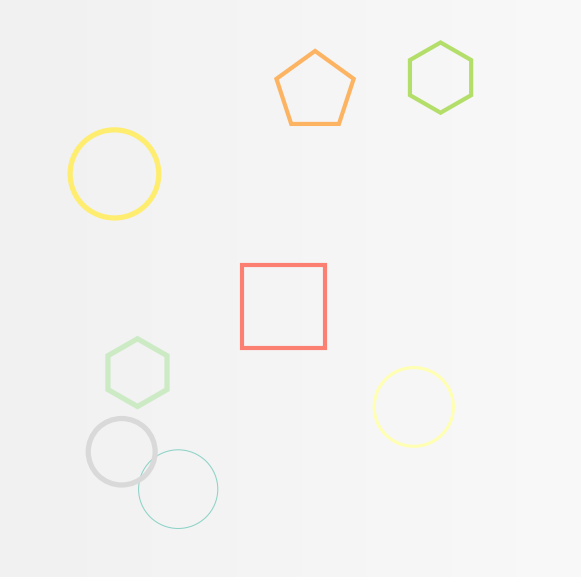[{"shape": "circle", "thickness": 0.5, "radius": 0.34, "center": [0.307, 0.152]}, {"shape": "circle", "thickness": 1.5, "radius": 0.34, "center": [0.712, 0.294]}, {"shape": "square", "thickness": 2, "radius": 0.36, "center": [0.488, 0.469]}, {"shape": "pentagon", "thickness": 2, "radius": 0.35, "center": [0.542, 0.841]}, {"shape": "hexagon", "thickness": 2, "radius": 0.3, "center": [0.758, 0.865]}, {"shape": "circle", "thickness": 2.5, "radius": 0.29, "center": [0.209, 0.217]}, {"shape": "hexagon", "thickness": 2.5, "radius": 0.29, "center": [0.237, 0.354]}, {"shape": "circle", "thickness": 2.5, "radius": 0.38, "center": [0.197, 0.698]}]